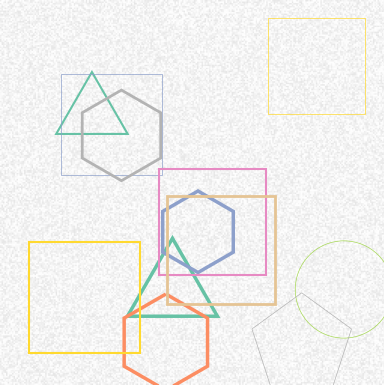[{"shape": "triangle", "thickness": 2.5, "radius": 0.67, "center": [0.448, 0.246]}, {"shape": "triangle", "thickness": 1.5, "radius": 0.54, "center": [0.239, 0.706]}, {"shape": "hexagon", "thickness": 2.5, "radius": 0.63, "center": [0.431, 0.111]}, {"shape": "hexagon", "thickness": 2.5, "radius": 0.53, "center": [0.514, 0.398]}, {"shape": "square", "thickness": 0.5, "radius": 0.65, "center": [0.29, 0.676]}, {"shape": "square", "thickness": 1.5, "radius": 0.69, "center": [0.551, 0.423]}, {"shape": "circle", "thickness": 0.5, "radius": 0.63, "center": [0.893, 0.248]}, {"shape": "square", "thickness": 0.5, "radius": 0.63, "center": [0.821, 0.829]}, {"shape": "square", "thickness": 1.5, "radius": 0.72, "center": [0.22, 0.227]}, {"shape": "square", "thickness": 2, "radius": 0.7, "center": [0.575, 0.35]}, {"shape": "pentagon", "thickness": 0.5, "radius": 0.68, "center": [0.784, 0.104]}, {"shape": "hexagon", "thickness": 2, "radius": 0.59, "center": [0.315, 0.648]}]